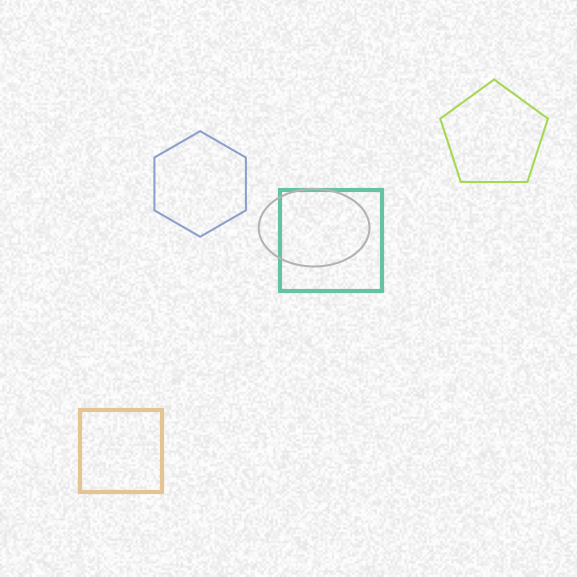[{"shape": "square", "thickness": 2, "radius": 0.44, "center": [0.573, 0.582]}, {"shape": "hexagon", "thickness": 1, "radius": 0.46, "center": [0.347, 0.681]}, {"shape": "pentagon", "thickness": 1, "radius": 0.49, "center": [0.856, 0.763]}, {"shape": "square", "thickness": 2, "radius": 0.35, "center": [0.21, 0.218]}, {"shape": "oval", "thickness": 1, "radius": 0.48, "center": [0.544, 0.605]}]